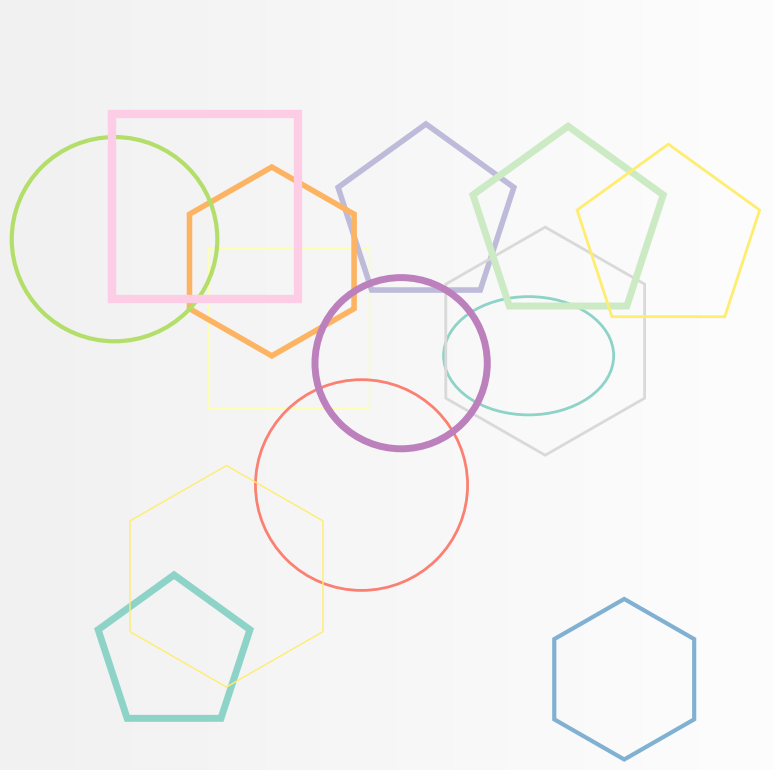[{"shape": "oval", "thickness": 1, "radius": 0.55, "center": [0.682, 0.538]}, {"shape": "pentagon", "thickness": 2.5, "radius": 0.51, "center": [0.225, 0.15]}, {"shape": "square", "thickness": 0.5, "radius": 0.52, "center": [0.372, 0.574]}, {"shape": "pentagon", "thickness": 2, "radius": 0.6, "center": [0.55, 0.72]}, {"shape": "circle", "thickness": 1, "radius": 0.68, "center": [0.466, 0.37]}, {"shape": "hexagon", "thickness": 1.5, "radius": 0.52, "center": [0.805, 0.118]}, {"shape": "hexagon", "thickness": 2, "radius": 0.61, "center": [0.351, 0.66]}, {"shape": "circle", "thickness": 1.5, "radius": 0.66, "center": [0.148, 0.689]}, {"shape": "square", "thickness": 3, "radius": 0.6, "center": [0.264, 0.732]}, {"shape": "hexagon", "thickness": 1, "radius": 0.74, "center": [0.703, 0.557]}, {"shape": "circle", "thickness": 2.5, "radius": 0.56, "center": [0.518, 0.528]}, {"shape": "pentagon", "thickness": 2.5, "radius": 0.65, "center": [0.733, 0.707]}, {"shape": "hexagon", "thickness": 0.5, "radius": 0.72, "center": [0.292, 0.252]}, {"shape": "pentagon", "thickness": 1, "radius": 0.62, "center": [0.862, 0.689]}]